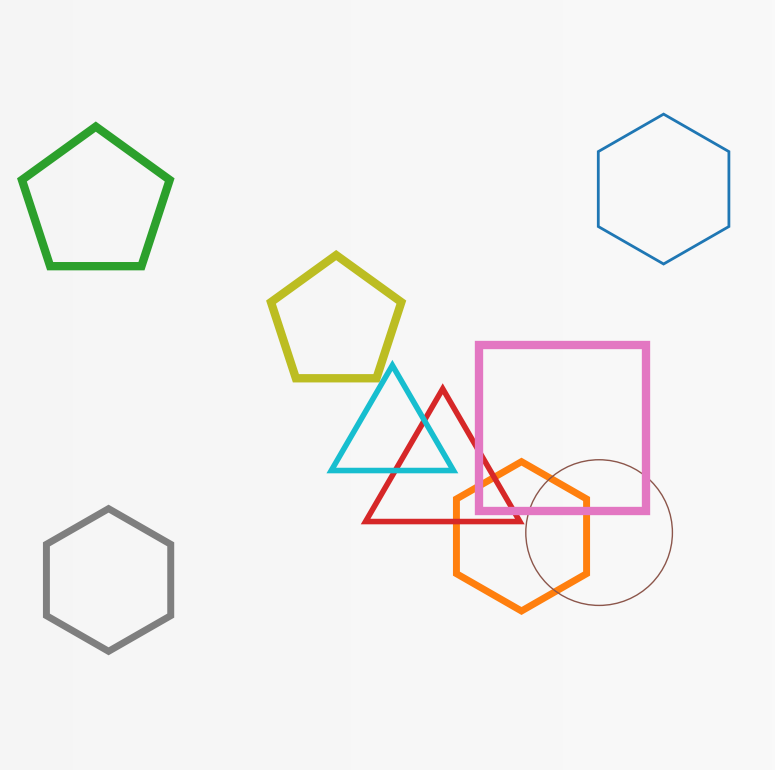[{"shape": "hexagon", "thickness": 1, "radius": 0.49, "center": [0.856, 0.754]}, {"shape": "hexagon", "thickness": 2.5, "radius": 0.48, "center": [0.673, 0.303]}, {"shape": "pentagon", "thickness": 3, "radius": 0.5, "center": [0.124, 0.735]}, {"shape": "triangle", "thickness": 2, "radius": 0.57, "center": [0.571, 0.38]}, {"shape": "circle", "thickness": 0.5, "radius": 0.47, "center": [0.773, 0.308]}, {"shape": "square", "thickness": 3, "radius": 0.54, "center": [0.726, 0.444]}, {"shape": "hexagon", "thickness": 2.5, "radius": 0.46, "center": [0.14, 0.247]}, {"shape": "pentagon", "thickness": 3, "radius": 0.44, "center": [0.434, 0.58]}, {"shape": "triangle", "thickness": 2, "radius": 0.46, "center": [0.506, 0.434]}]